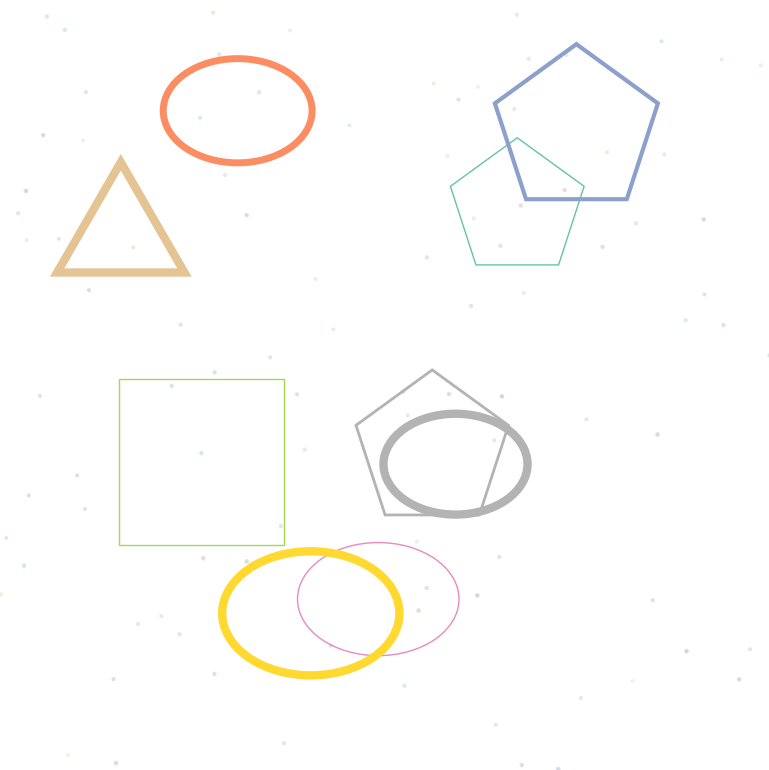[{"shape": "pentagon", "thickness": 0.5, "radius": 0.46, "center": [0.672, 0.73]}, {"shape": "oval", "thickness": 2.5, "radius": 0.48, "center": [0.309, 0.856]}, {"shape": "pentagon", "thickness": 1.5, "radius": 0.56, "center": [0.749, 0.831]}, {"shape": "oval", "thickness": 0.5, "radius": 0.52, "center": [0.491, 0.222]}, {"shape": "square", "thickness": 0.5, "radius": 0.54, "center": [0.262, 0.4]}, {"shape": "oval", "thickness": 3, "radius": 0.58, "center": [0.404, 0.204]}, {"shape": "triangle", "thickness": 3, "radius": 0.48, "center": [0.157, 0.694]}, {"shape": "oval", "thickness": 3, "radius": 0.47, "center": [0.592, 0.397]}, {"shape": "pentagon", "thickness": 1, "radius": 0.52, "center": [0.561, 0.415]}]